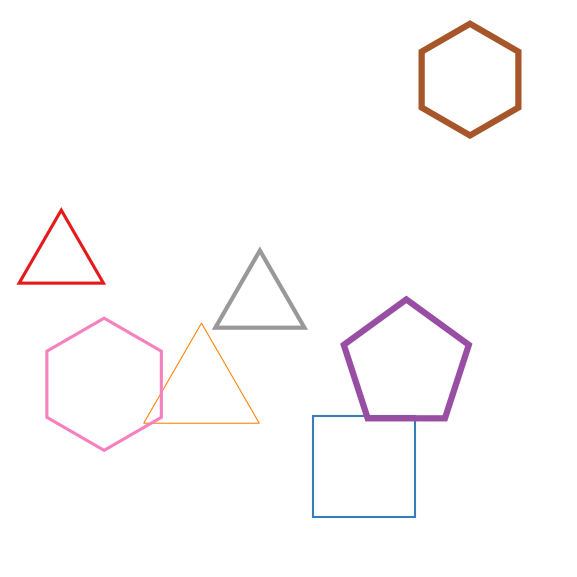[{"shape": "triangle", "thickness": 1.5, "radius": 0.42, "center": [0.106, 0.551]}, {"shape": "square", "thickness": 1, "radius": 0.44, "center": [0.631, 0.191]}, {"shape": "pentagon", "thickness": 3, "radius": 0.57, "center": [0.704, 0.367]}, {"shape": "triangle", "thickness": 0.5, "radius": 0.58, "center": [0.349, 0.324]}, {"shape": "hexagon", "thickness": 3, "radius": 0.48, "center": [0.814, 0.861]}, {"shape": "hexagon", "thickness": 1.5, "radius": 0.57, "center": [0.18, 0.334]}, {"shape": "triangle", "thickness": 2, "radius": 0.45, "center": [0.45, 0.476]}]